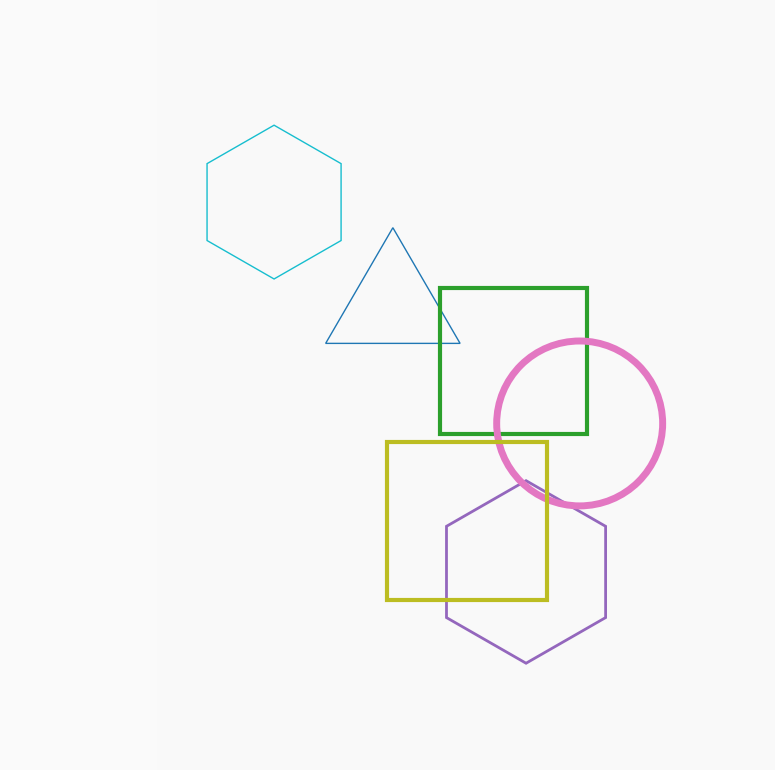[{"shape": "triangle", "thickness": 0.5, "radius": 0.5, "center": [0.507, 0.604]}, {"shape": "square", "thickness": 1.5, "radius": 0.48, "center": [0.662, 0.531]}, {"shape": "hexagon", "thickness": 1, "radius": 0.59, "center": [0.679, 0.257]}, {"shape": "circle", "thickness": 2.5, "radius": 0.54, "center": [0.748, 0.45]}, {"shape": "square", "thickness": 1.5, "radius": 0.52, "center": [0.602, 0.323]}, {"shape": "hexagon", "thickness": 0.5, "radius": 0.5, "center": [0.354, 0.738]}]